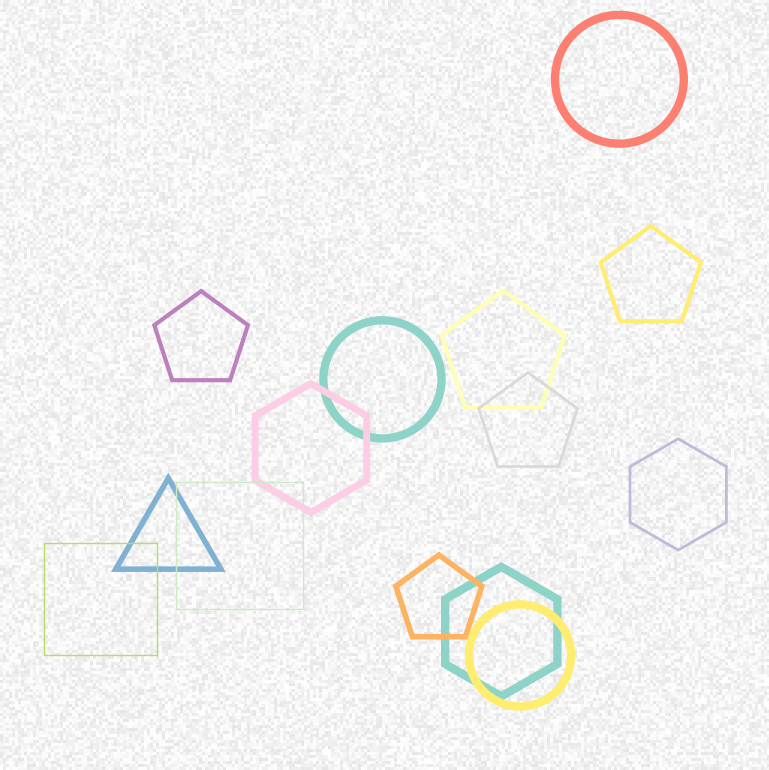[{"shape": "circle", "thickness": 3, "radius": 0.38, "center": [0.497, 0.507]}, {"shape": "hexagon", "thickness": 3, "radius": 0.42, "center": [0.651, 0.18]}, {"shape": "pentagon", "thickness": 1.5, "radius": 0.42, "center": [0.653, 0.539]}, {"shape": "hexagon", "thickness": 1, "radius": 0.36, "center": [0.881, 0.358]}, {"shape": "circle", "thickness": 3, "radius": 0.42, "center": [0.804, 0.897]}, {"shape": "triangle", "thickness": 2, "radius": 0.39, "center": [0.219, 0.3]}, {"shape": "pentagon", "thickness": 2, "radius": 0.29, "center": [0.57, 0.221]}, {"shape": "square", "thickness": 0.5, "radius": 0.36, "center": [0.13, 0.222]}, {"shape": "hexagon", "thickness": 2.5, "radius": 0.42, "center": [0.404, 0.418]}, {"shape": "pentagon", "thickness": 1, "radius": 0.34, "center": [0.686, 0.449]}, {"shape": "pentagon", "thickness": 1.5, "radius": 0.32, "center": [0.261, 0.558]}, {"shape": "square", "thickness": 0.5, "radius": 0.41, "center": [0.311, 0.292]}, {"shape": "circle", "thickness": 3, "radius": 0.33, "center": [0.675, 0.149]}, {"shape": "pentagon", "thickness": 1.5, "radius": 0.34, "center": [0.845, 0.638]}]